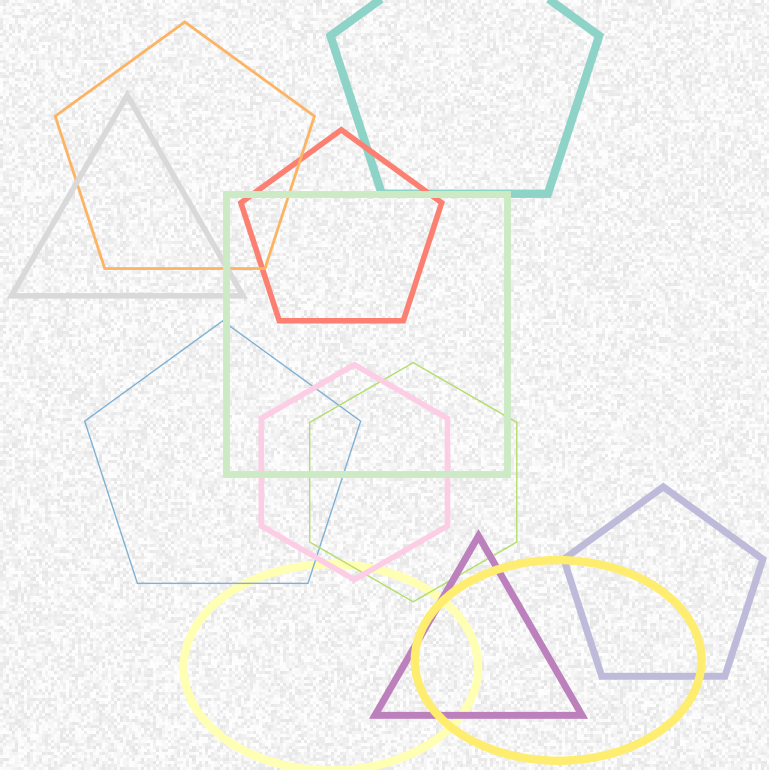[{"shape": "pentagon", "thickness": 3, "radius": 0.92, "center": [0.604, 0.897]}, {"shape": "oval", "thickness": 3, "radius": 0.96, "center": [0.43, 0.133]}, {"shape": "pentagon", "thickness": 2.5, "radius": 0.68, "center": [0.861, 0.232]}, {"shape": "pentagon", "thickness": 2, "radius": 0.69, "center": [0.443, 0.694]}, {"shape": "pentagon", "thickness": 0.5, "radius": 0.94, "center": [0.289, 0.395]}, {"shape": "pentagon", "thickness": 1, "radius": 0.88, "center": [0.24, 0.794]}, {"shape": "hexagon", "thickness": 0.5, "radius": 0.78, "center": [0.537, 0.374]}, {"shape": "hexagon", "thickness": 2, "radius": 0.7, "center": [0.46, 0.387]}, {"shape": "triangle", "thickness": 2, "radius": 0.87, "center": [0.165, 0.703]}, {"shape": "triangle", "thickness": 2.5, "radius": 0.78, "center": [0.621, 0.149]}, {"shape": "square", "thickness": 2.5, "radius": 0.91, "center": [0.476, 0.566]}, {"shape": "oval", "thickness": 3, "radius": 0.93, "center": [0.725, 0.142]}]